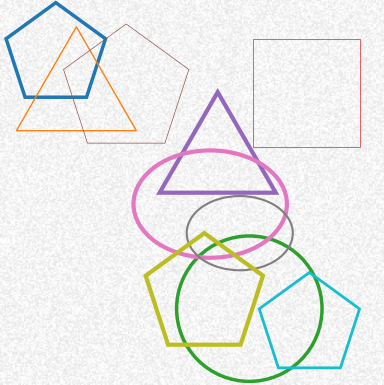[{"shape": "pentagon", "thickness": 2.5, "radius": 0.68, "center": [0.145, 0.857]}, {"shape": "triangle", "thickness": 1, "radius": 0.9, "center": [0.198, 0.75]}, {"shape": "circle", "thickness": 2.5, "radius": 0.94, "center": [0.648, 0.198]}, {"shape": "square", "thickness": 0.5, "radius": 0.7, "center": [0.796, 0.759]}, {"shape": "triangle", "thickness": 3, "radius": 0.87, "center": [0.565, 0.587]}, {"shape": "pentagon", "thickness": 0.5, "radius": 0.86, "center": [0.328, 0.767]}, {"shape": "oval", "thickness": 3, "radius": 1.0, "center": [0.546, 0.47]}, {"shape": "oval", "thickness": 1.5, "radius": 0.69, "center": [0.623, 0.394]}, {"shape": "pentagon", "thickness": 3, "radius": 0.8, "center": [0.531, 0.234]}, {"shape": "pentagon", "thickness": 2, "radius": 0.68, "center": [0.804, 0.155]}]